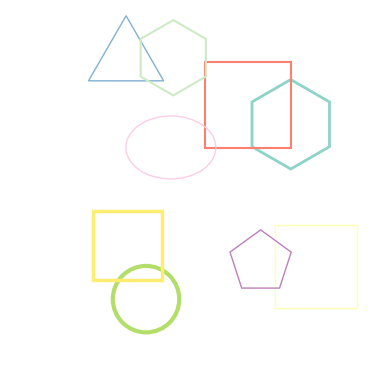[{"shape": "hexagon", "thickness": 2, "radius": 0.58, "center": [0.755, 0.677]}, {"shape": "square", "thickness": 1, "radius": 0.54, "center": [0.82, 0.308]}, {"shape": "square", "thickness": 1.5, "radius": 0.56, "center": [0.644, 0.727]}, {"shape": "triangle", "thickness": 1, "radius": 0.56, "center": [0.327, 0.846]}, {"shape": "circle", "thickness": 3, "radius": 0.43, "center": [0.379, 0.223]}, {"shape": "oval", "thickness": 1, "radius": 0.58, "center": [0.444, 0.617]}, {"shape": "pentagon", "thickness": 1, "radius": 0.42, "center": [0.677, 0.319]}, {"shape": "hexagon", "thickness": 1.5, "radius": 0.49, "center": [0.45, 0.85]}, {"shape": "square", "thickness": 2.5, "radius": 0.45, "center": [0.331, 0.363]}]